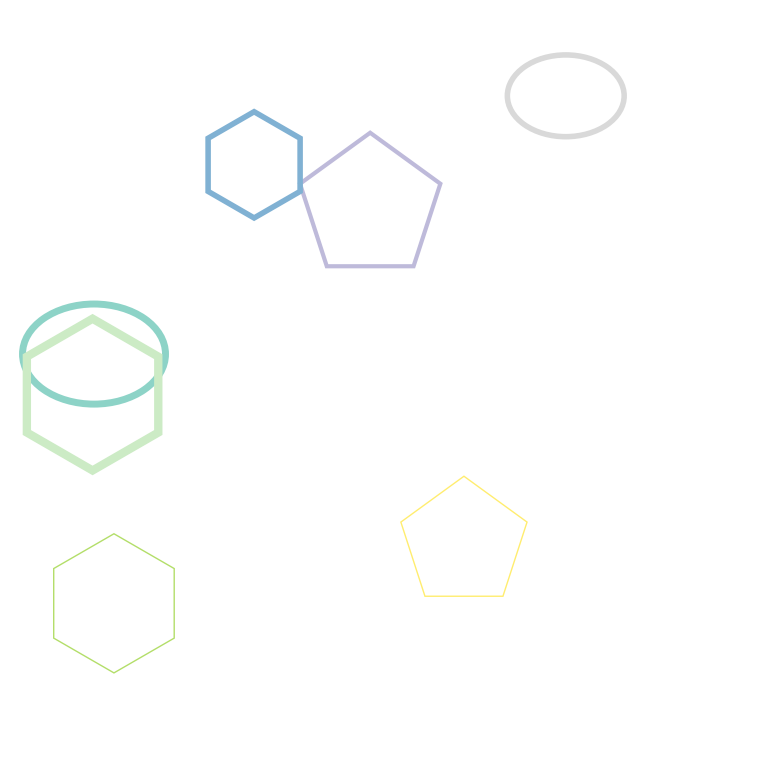[{"shape": "oval", "thickness": 2.5, "radius": 0.46, "center": [0.122, 0.54]}, {"shape": "pentagon", "thickness": 1.5, "radius": 0.48, "center": [0.481, 0.732]}, {"shape": "hexagon", "thickness": 2, "radius": 0.34, "center": [0.33, 0.786]}, {"shape": "hexagon", "thickness": 0.5, "radius": 0.45, "center": [0.148, 0.216]}, {"shape": "oval", "thickness": 2, "radius": 0.38, "center": [0.735, 0.876]}, {"shape": "hexagon", "thickness": 3, "radius": 0.49, "center": [0.12, 0.488]}, {"shape": "pentagon", "thickness": 0.5, "radius": 0.43, "center": [0.603, 0.295]}]